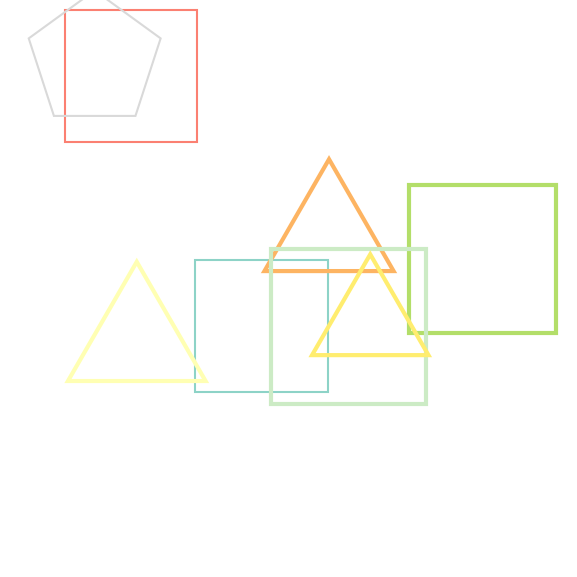[{"shape": "square", "thickness": 1, "radius": 0.57, "center": [0.453, 0.435]}, {"shape": "triangle", "thickness": 2, "radius": 0.69, "center": [0.237, 0.408]}, {"shape": "square", "thickness": 1, "radius": 0.57, "center": [0.227, 0.868]}, {"shape": "triangle", "thickness": 2, "radius": 0.65, "center": [0.57, 0.594]}, {"shape": "square", "thickness": 2, "radius": 0.64, "center": [0.835, 0.551]}, {"shape": "pentagon", "thickness": 1, "radius": 0.6, "center": [0.164, 0.896]}, {"shape": "square", "thickness": 2, "radius": 0.67, "center": [0.604, 0.434]}, {"shape": "triangle", "thickness": 2, "radius": 0.58, "center": [0.641, 0.442]}]